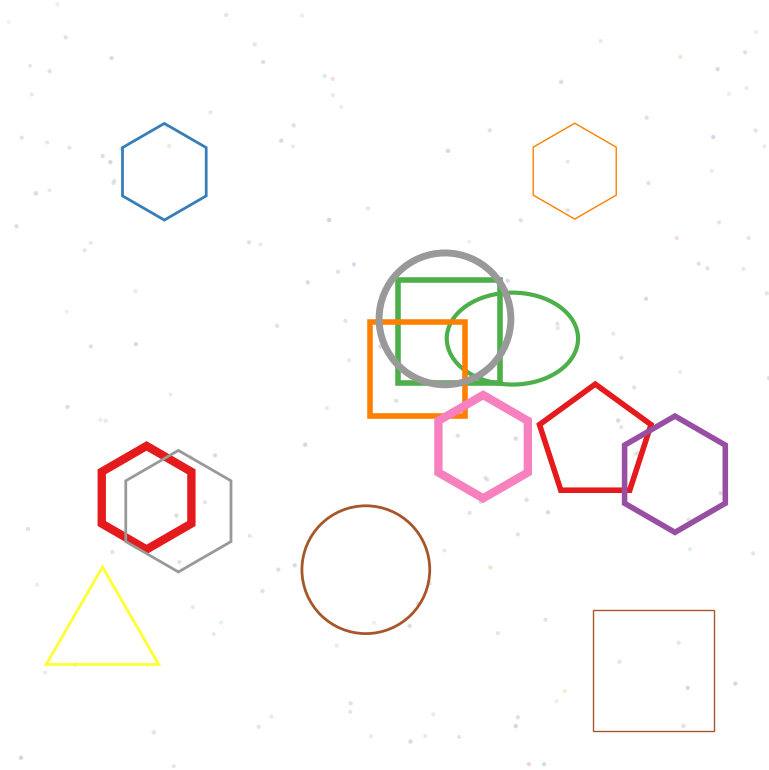[{"shape": "hexagon", "thickness": 3, "radius": 0.34, "center": [0.19, 0.354]}, {"shape": "pentagon", "thickness": 2, "radius": 0.38, "center": [0.773, 0.425]}, {"shape": "hexagon", "thickness": 1, "radius": 0.31, "center": [0.213, 0.777]}, {"shape": "square", "thickness": 2, "radius": 0.33, "center": [0.583, 0.57]}, {"shape": "oval", "thickness": 1.5, "radius": 0.43, "center": [0.665, 0.56]}, {"shape": "hexagon", "thickness": 2, "radius": 0.38, "center": [0.877, 0.384]}, {"shape": "hexagon", "thickness": 0.5, "radius": 0.31, "center": [0.746, 0.778]}, {"shape": "square", "thickness": 2, "radius": 0.31, "center": [0.543, 0.521]}, {"shape": "triangle", "thickness": 1, "radius": 0.42, "center": [0.133, 0.179]}, {"shape": "square", "thickness": 0.5, "radius": 0.39, "center": [0.849, 0.129]}, {"shape": "circle", "thickness": 1, "radius": 0.41, "center": [0.475, 0.26]}, {"shape": "hexagon", "thickness": 3, "radius": 0.34, "center": [0.627, 0.42]}, {"shape": "circle", "thickness": 2.5, "radius": 0.43, "center": [0.578, 0.586]}, {"shape": "hexagon", "thickness": 1, "radius": 0.39, "center": [0.232, 0.336]}]